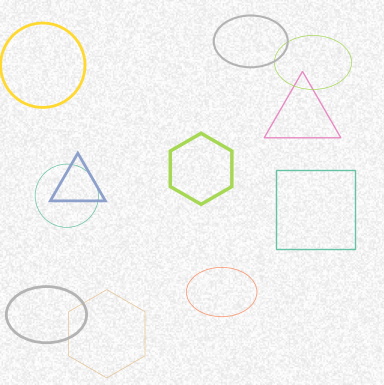[{"shape": "square", "thickness": 1, "radius": 0.52, "center": [0.819, 0.456]}, {"shape": "circle", "thickness": 0.5, "radius": 0.41, "center": [0.173, 0.492]}, {"shape": "oval", "thickness": 0.5, "radius": 0.46, "center": [0.576, 0.241]}, {"shape": "triangle", "thickness": 2, "radius": 0.41, "center": [0.202, 0.52]}, {"shape": "triangle", "thickness": 1, "radius": 0.57, "center": [0.786, 0.7]}, {"shape": "oval", "thickness": 0.5, "radius": 0.5, "center": [0.813, 0.838]}, {"shape": "hexagon", "thickness": 2.5, "radius": 0.46, "center": [0.522, 0.562]}, {"shape": "circle", "thickness": 2, "radius": 0.55, "center": [0.111, 0.831]}, {"shape": "hexagon", "thickness": 0.5, "radius": 0.57, "center": [0.277, 0.133]}, {"shape": "oval", "thickness": 1.5, "radius": 0.48, "center": [0.651, 0.892]}, {"shape": "oval", "thickness": 2, "radius": 0.52, "center": [0.121, 0.183]}]